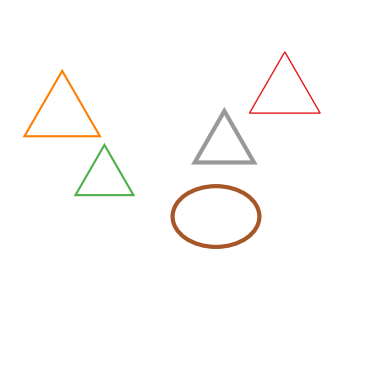[{"shape": "triangle", "thickness": 1, "radius": 0.53, "center": [0.74, 0.759]}, {"shape": "triangle", "thickness": 1.5, "radius": 0.43, "center": [0.271, 0.537]}, {"shape": "triangle", "thickness": 1.5, "radius": 0.57, "center": [0.162, 0.703]}, {"shape": "oval", "thickness": 3, "radius": 0.56, "center": [0.561, 0.438]}, {"shape": "triangle", "thickness": 3, "radius": 0.44, "center": [0.583, 0.622]}]